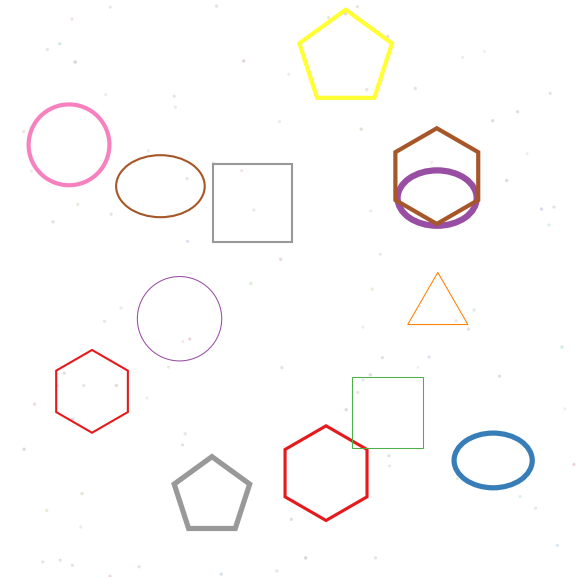[{"shape": "hexagon", "thickness": 1, "radius": 0.36, "center": [0.159, 0.321]}, {"shape": "hexagon", "thickness": 1.5, "radius": 0.41, "center": [0.565, 0.18]}, {"shape": "oval", "thickness": 2.5, "radius": 0.34, "center": [0.854, 0.202]}, {"shape": "square", "thickness": 0.5, "radius": 0.31, "center": [0.672, 0.285]}, {"shape": "circle", "thickness": 0.5, "radius": 0.37, "center": [0.311, 0.447]}, {"shape": "oval", "thickness": 3, "radius": 0.34, "center": [0.757, 0.656]}, {"shape": "triangle", "thickness": 0.5, "radius": 0.3, "center": [0.758, 0.467]}, {"shape": "pentagon", "thickness": 2, "radius": 0.42, "center": [0.599, 0.898]}, {"shape": "hexagon", "thickness": 2, "radius": 0.41, "center": [0.756, 0.694]}, {"shape": "oval", "thickness": 1, "radius": 0.38, "center": [0.278, 0.677]}, {"shape": "circle", "thickness": 2, "radius": 0.35, "center": [0.12, 0.748]}, {"shape": "square", "thickness": 1, "radius": 0.34, "center": [0.438, 0.647]}, {"shape": "pentagon", "thickness": 2.5, "radius": 0.34, "center": [0.367, 0.14]}]